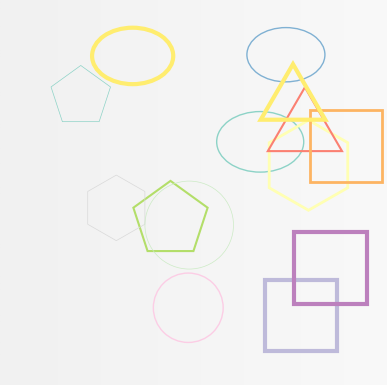[{"shape": "pentagon", "thickness": 0.5, "radius": 0.4, "center": [0.208, 0.749]}, {"shape": "oval", "thickness": 1, "radius": 0.56, "center": [0.671, 0.632]}, {"shape": "hexagon", "thickness": 2, "radius": 0.59, "center": [0.796, 0.571]}, {"shape": "square", "thickness": 3, "radius": 0.46, "center": [0.777, 0.18]}, {"shape": "triangle", "thickness": 1.5, "radius": 0.55, "center": [0.787, 0.663]}, {"shape": "oval", "thickness": 1, "radius": 0.5, "center": [0.738, 0.858]}, {"shape": "square", "thickness": 2, "radius": 0.47, "center": [0.893, 0.62]}, {"shape": "pentagon", "thickness": 1.5, "radius": 0.5, "center": [0.44, 0.429]}, {"shape": "circle", "thickness": 1, "radius": 0.45, "center": [0.486, 0.201]}, {"shape": "hexagon", "thickness": 0.5, "radius": 0.43, "center": [0.3, 0.46]}, {"shape": "square", "thickness": 3, "radius": 0.47, "center": [0.853, 0.303]}, {"shape": "circle", "thickness": 0.5, "radius": 0.57, "center": [0.488, 0.415]}, {"shape": "triangle", "thickness": 3, "radius": 0.48, "center": [0.756, 0.737]}, {"shape": "oval", "thickness": 3, "radius": 0.52, "center": [0.342, 0.855]}]